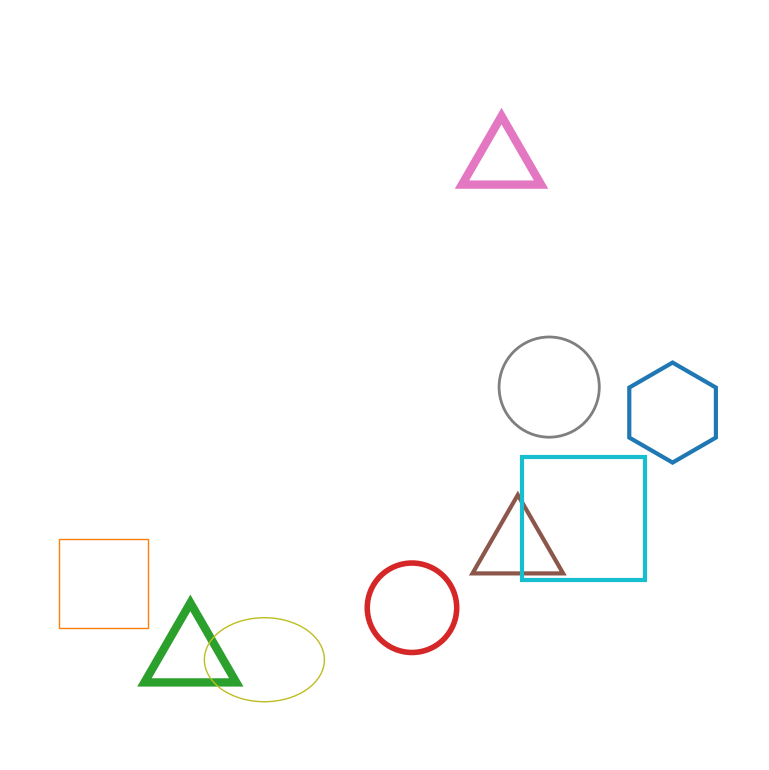[{"shape": "hexagon", "thickness": 1.5, "radius": 0.32, "center": [0.873, 0.464]}, {"shape": "square", "thickness": 0.5, "radius": 0.29, "center": [0.134, 0.242]}, {"shape": "triangle", "thickness": 3, "radius": 0.34, "center": [0.247, 0.148]}, {"shape": "circle", "thickness": 2, "radius": 0.29, "center": [0.535, 0.211]}, {"shape": "triangle", "thickness": 1.5, "radius": 0.34, "center": [0.672, 0.289]}, {"shape": "triangle", "thickness": 3, "radius": 0.3, "center": [0.651, 0.79]}, {"shape": "circle", "thickness": 1, "radius": 0.33, "center": [0.713, 0.497]}, {"shape": "oval", "thickness": 0.5, "radius": 0.39, "center": [0.343, 0.143]}, {"shape": "square", "thickness": 1.5, "radius": 0.4, "center": [0.758, 0.326]}]